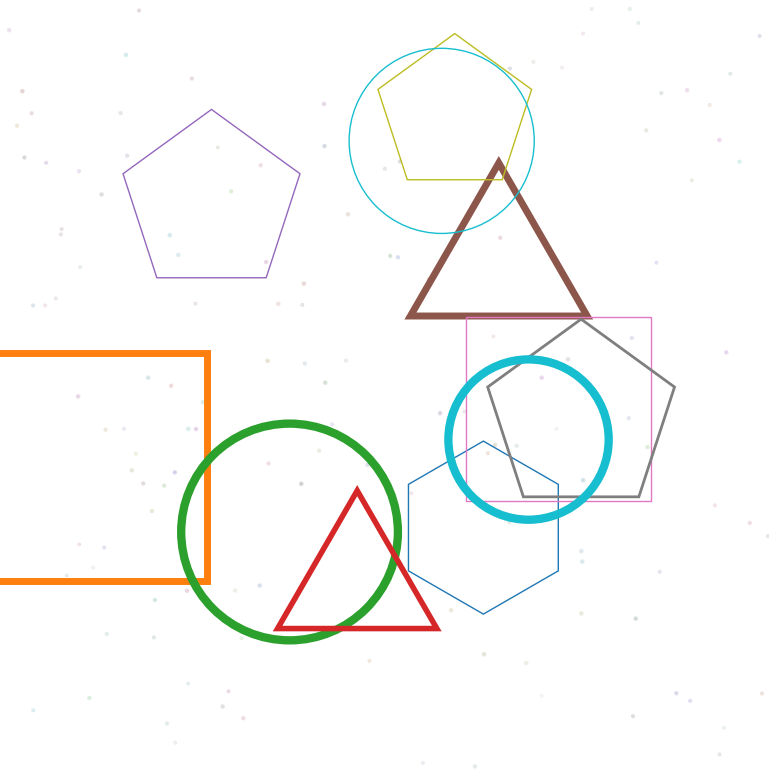[{"shape": "hexagon", "thickness": 0.5, "radius": 0.56, "center": [0.628, 0.315]}, {"shape": "square", "thickness": 2.5, "radius": 0.74, "center": [0.121, 0.393]}, {"shape": "circle", "thickness": 3, "radius": 0.7, "center": [0.376, 0.309]}, {"shape": "triangle", "thickness": 2, "radius": 0.6, "center": [0.464, 0.243]}, {"shape": "pentagon", "thickness": 0.5, "radius": 0.6, "center": [0.275, 0.737]}, {"shape": "triangle", "thickness": 2.5, "radius": 0.66, "center": [0.648, 0.656]}, {"shape": "square", "thickness": 0.5, "radius": 0.6, "center": [0.725, 0.469]}, {"shape": "pentagon", "thickness": 1, "radius": 0.64, "center": [0.755, 0.458]}, {"shape": "pentagon", "thickness": 0.5, "radius": 0.52, "center": [0.591, 0.851]}, {"shape": "circle", "thickness": 0.5, "radius": 0.6, "center": [0.574, 0.817]}, {"shape": "circle", "thickness": 3, "radius": 0.52, "center": [0.686, 0.429]}]